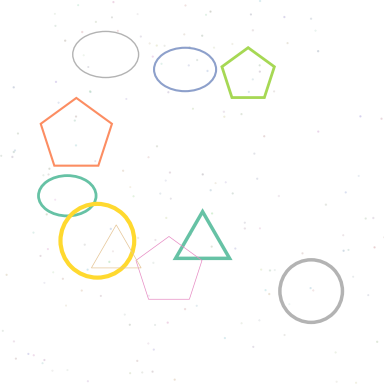[{"shape": "oval", "thickness": 2, "radius": 0.37, "center": [0.175, 0.492]}, {"shape": "triangle", "thickness": 2.5, "radius": 0.4, "center": [0.526, 0.369]}, {"shape": "pentagon", "thickness": 1.5, "radius": 0.49, "center": [0.198, 0.648]}, {"shape": "oval", "thickness": 1.5, "radius": 0.4, "center": [0.481, 0.82]}, {"shape": "pentagon", "thickness": 0.5, "radius": 0.45, "center": [0.439, 0.296]}, {"shape": "pentagon", "thickness": 2, "radius": 0.36, "center": [0.645, 0.805]}, {"shape": "circle", "thickness": 3, "radius": 0.48, "center": [0.253, 0.375]}, {"shape": "triangle", "thickness": 0.5, "radius": 0.37, "center": [0.302, 0.341]}, {"shape": "oval", "thickness": 1, "radius": 0.43, "center": [0.274, 0.859]}, {"shape": "circle", "thickness": 2.5, "radius": 0.41, "center": [0.808, 0.244]}]